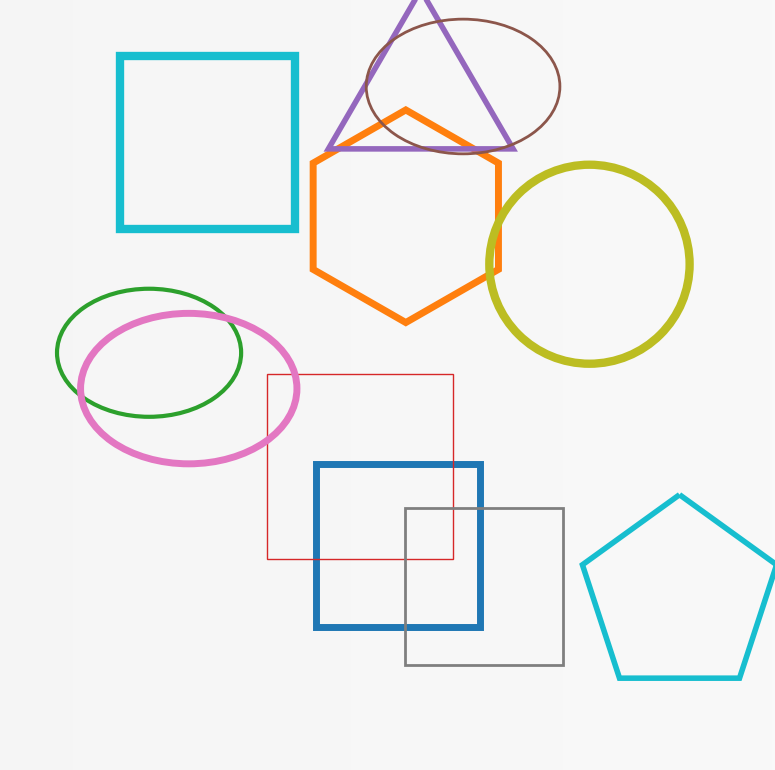[{"shape": "square", "thickness": 2.5, "radius": 0.53, "center": [0.513, 0.292]}, {"shape": "hexagon", "thickness": 2.5, "radius": 0.69, "center": [0.524, 0.719]}, {"shape": "oval", "thickness": 1.5, "radius": 0.59, "center": [0.192, 0.542]}, {"shape": "square", "thickness": 0.5, "radius": 0.6, "center": [0.464, 0.395]}, {"shape": "triangle", "thickness": 2, "radius": 0.69, "center": [0.543, 0.875]}, {"shape": "oval", "thickness": 1, "radius": 0.62, "center": [0.597, 0.888]}, {"shape": "oval", "thickness": 2.5, "radius": 0.7, "center": [0.244, 0.495]}, {"shape": "square", "thickness": 1, "radius": 0.51, "center": [0.624, 0.238]}, {"shape": "circle", "thickness": 3, "radius": 0.65, "center": [0.761, 0.657]}, {"shape": "pentagon", "thickness": 2, "radius": 0.66, "center": [0.877, 0.226]}, {"shape": "square", "thickness": 3, "radius": 0.56, "center": [0.268, 0.815]}]